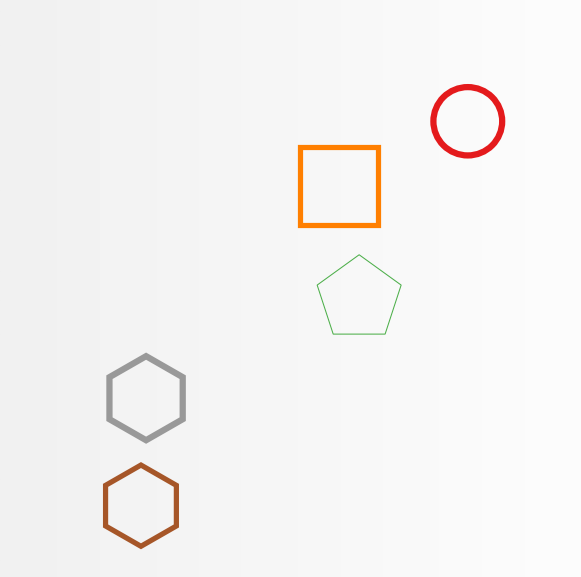[{"shape": "circle", "thickness": 3, "radius": 0.3, "center": [0.805, 0.789]}, {"shape": "pentagon", "thickness": 0.5, "radius": 0.38, "center": [0.618, 0.482]}, {"shape": "square", "thickness": 2.5, "radius": 0.34, "center": [0.583, 0.677]}, {"shape": "hexagon", "thickness": 2.5, "radius": 0.35, "center": [0.243, 0.124]}, {"shape": "hexagon", "thickness": 3, "radius": 0.36, "center": [0.251, 0.31]}]